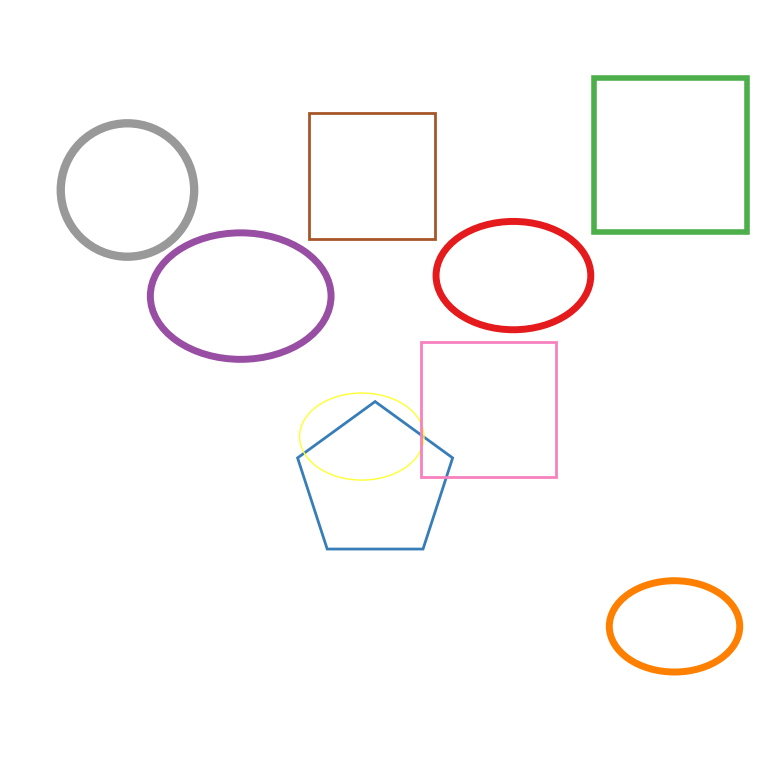[{"shape": "oval", "thickness": 2.5, "radius": 0.5, "center": [0.667, 0.642]}, {"shape": "pentagon", "thickness": 1, "radius": 0.53, "center": [0.487, 0.373]}, {"shape": "square", "thickness": 2, "radius": 0.5, "center": [0.871, 0.799]}, {"shape": "oval", "thickness": 2.5, "radius": 0.59, "center": [0.313, 0.615]}, {"shape": "oval", "thickness": 2.5, "radius": 0.42, "center": [0.876, 0.187]}, {"shape": "oval", "thickness": 0.5, "radius": 0.4, "center": [0.47, 0.433]}, {"shape": "square", "thickness": 1, "radius": 0.41, "center": [0.483, 0.771]}, {"shape": "square", "thickness": 1, "radius": 0.44, "center": [0.634, 0.469]}, {"shape": "circle", "thickness": 3, "radius": 0.43, "center": [0.166, 0.753]}]